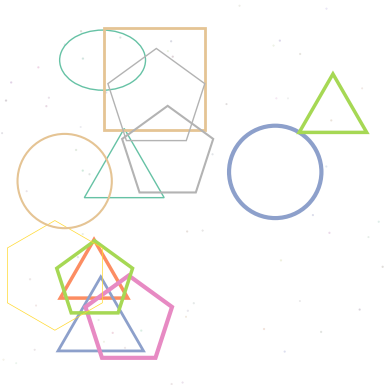[{"shape": "triangle", "thickness": 1, "radius": 0.6, "center": [0.323, 0.546]}, {"shape": "oval", "thickness": 1, "radius": 0.56, "center": [0.266, 0.844]}, {"shape": "triangle", "thickness": 2.5, "radius": 0.51, "center": [0.244, 0.276]}, {"shape": "triangle", "thickness": 2, "radius": 0.64, "center": [0.262, 0.153]}, {"shape": "circle", "thickness": 3, "radius": 0.6, "center": [0.715, 0.554]}, {"shape": "pentagon", "thickness": 3, "radius": 0.59, "center": [0.334, 0.166]}, {"shape": "triangle", "thickness": 2.5, "radius": 0.51, "center": [0.865, 0.707]}, {"shape": "pentagon", "thickness": 2.5, "radius": 0.52, "center": [0.246, 0.271]}, {"shape": "hexagon", "thickness": 0.5, "radius": 0.71, "center": [0.143, 0.285]}, {"shape": "square", "thickness": 2, "radius": 0.66, "center": [0.401, 0.794]}, {"shape": "circle", "thickness": 1.5, "radius": 0.61, "center": [0.168, 0.53]}, {"shape": "pentagon", "thickness": 1, "radius": 0.66, "center": [0.406, 0.742]}, {"shape": "pentagon", "thickness": 1.5, "radius": 0.62, "center": [0.435, 0.601]}]